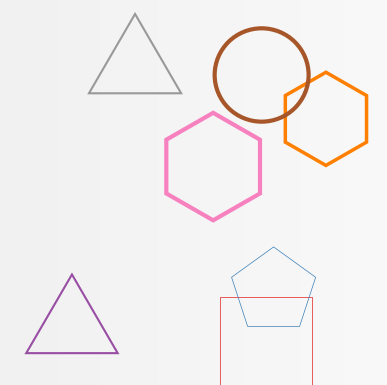[{"shape": "square", "thickness": 0.5, "radius": 0.6, "center": [0.686, 0.11]}, {"shape": "pentagon", "thickness": 0.5, "radius": 0.57, "center": [0.706, 0.245]}, {"shape": "triangle", "thickness": 1.5, "radius": 0.68, "center": [0.186, 0.151]}, {"shape": "hexagon", "thickness": 2.5, "radius": 0.61, "center": [0.841, 0.691]}, {"shape": "circle", "thickness": 3, "radius": 0.61, "center": [0.675, 0.805]}, {"shape": "hexagon", "thickness": 3, "radius": 0.7, "center": [0.55, 0.567]}, {"shape": "triangle", "thickness": 1.5, "radius": 0.69, "center": [0.349, 0.826]}]